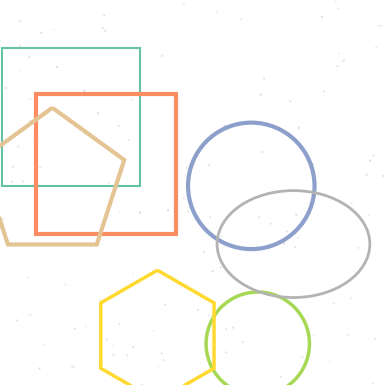[{"shape": "square", "thickness": 1.5, "radius": 0.89, "center": [0.185, 0.696]}, {"shape": "square", "thickness": 3, "radius": 0.91, "center": [0.275, 0.575]}, {"shape": "circle", "thickness": 3, "radius": 0.82, "center": [0.653, 0.517]}, {"shape": "circle", "thickness": 2.5, "radius": 0.67, "center": [0.67, 0.107]}, {"shape": "hexagon", "thickness": 2.5, "radius": 0.85, "center": [0.409, 0.128]}, {"shape": "pentagon", "thickness": 3, "radius": 0.98, "center": [0.136, 0.524]}, {"shape": "oval", "thickness": 2, "radius": 0.99, "center": [0.762, 0.366]}]